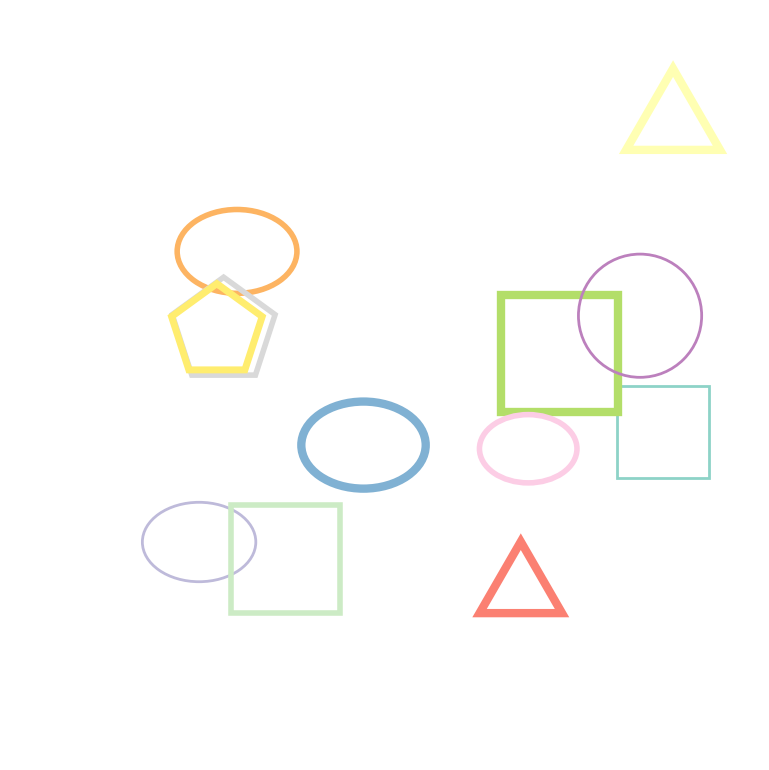[{"shape": "square", "thickness": 1, "radius": 0.3, "center": [0.861, 0.439]}, {"shape": "triangle", "thickness": 3, "radius": 0.35, "center": [0.874, 0.841]}, {"shape": "oval", "thickness": 1, "radius": 0.37, "center": [0.259, 0.296]}, {"shape": "triangle", "thickness": 3, "radius": 0.31, "center": [0.676, 0.235]}, {"shape": "oval", "thickness": 3, "radius": 0.4, "center": [0.472, 0.422]}, {"shape": "oval", "thickness": 2, "radius": 0.39, "center": [0.308, 0.673]}, {"shape": "square", "thickness": 3, "radius": 0.38, "center": [0.727, 0.541]}, {"shape": "oval", "thickness": 2, "radius": 0.32, "center": [0.686, 0.417]}, {"shape": "pentagon", "thickness": 2, "radius": 0.35, "center": [0.29, 0.57]}, {"shape": "circle", "thickness": 1, "radius": 0.4, "center": [0.831, 0.59]}, {"shape": "square", "thickness": 2, "radius": 0.35, "center": [0.371, 0.274]}, {"shape": "pentagon", "thickness": 2.5, "radius": 0.31, "center": [0.282, 0.57]}]